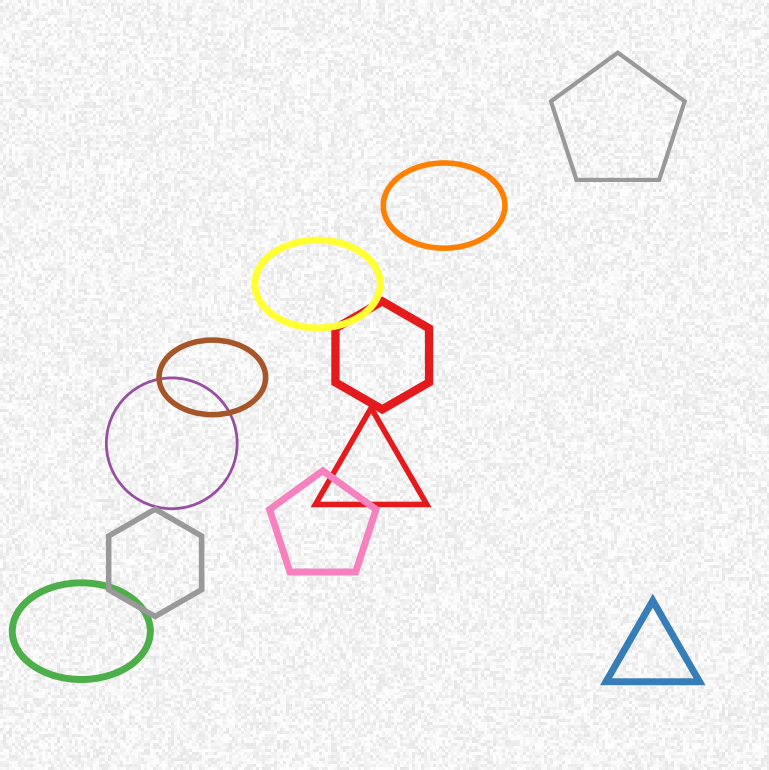[{"shape": "hexagon", "thickness": 3, "radius": 0.35, "center": [0.496, 0.538]}, {"shape": "triangle", "thickness": 2, "radius": 0.42, "center": [0.482, 0.387]}, {"shape": "triangle", "thickness": 2.5, "radius": 0.35, "center": [0.848, 0.15]}, {"shape": "oval", "thickness": 2.5, "radius": 0.45, "center": [0.106, 0.18]}, {"shape": "circle", "thickness": 1, "radius": 0.42, "center": [0.223, 0.424]}, {"shape": "oval", "thickness": 2, "radius": 0.4, "center": [0.577, 0.733]}, {"shape": "oval", "thickness": 2.5, "radius": 0.41, "center": [0.412, 0.631]}, {"shape": "oval", "thickness": 2, "radius": 0.35, "center": [0.276, 0.51]}, {"shape": "pentagon", "thickness": 2.5, "radius": 0.36, "center": [0.419, 0.316]}, {"shape": "hexagon", "thickness": 2, "radius": 0.35, "center": [0.201, 0.269]}, {"shape": "pentagon", "thickness": 1.5, "radius": 0.46, "center": [0.802, 0.84]}]